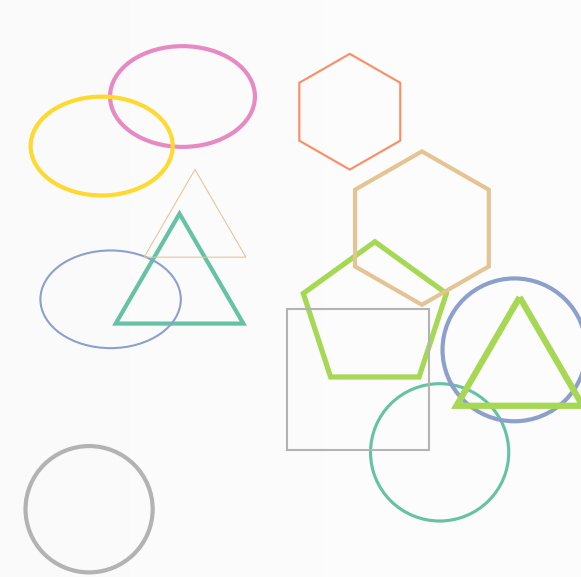[{"shape": "triangle", "thickness": 2, "radius": 0.63, "center": [0.309, 0.502]}, {"shape": "circle", "thickness": 1.5, "radius": 0.59, "center": [0.756, 0.216]}, {"shape": "hexagon", "thickness": 1, "radius": 0.5, "center": [0.602, 0.806]}, {"shape": "circle", "thickness": 2, "radius": 0.62, "center": [0.885, 0.393]}, {"shape": "oval", "thickness": 1, "radius": 0.6, "center": [0.19, 0.481]}, {"shape": "oval", "thickness": 2, "radius": 0.62, "center": [0.314, 0.832]}, {"shape": "pentagon", "thickness": 2.5, "radius": 0.65, "center": [0.645, 0.451]}, {"shape": "triangle", "thickness": 3, "radius": 0.63, "center": [0.894, 0.359]}, {"shape": "oval", "thickness": 2, "radius": 0.61, "center": [0.175, 0.746]}, {"shape": "triangle", "thickness": 0.5, "radius": 0.51, "center": [0.335, 0.604]}, {"shape": "hexagon", "thickness": 2, "radius": 0.66, "center": [0.726, 0.604]}, {"shape": "circle", "thickness": 2, "radius": 0.55, "center": [0.153, 0.117]}, {"shape": "square", "thickness": 1, "radius": 0.61, "center": [0.616, 0.342]}]